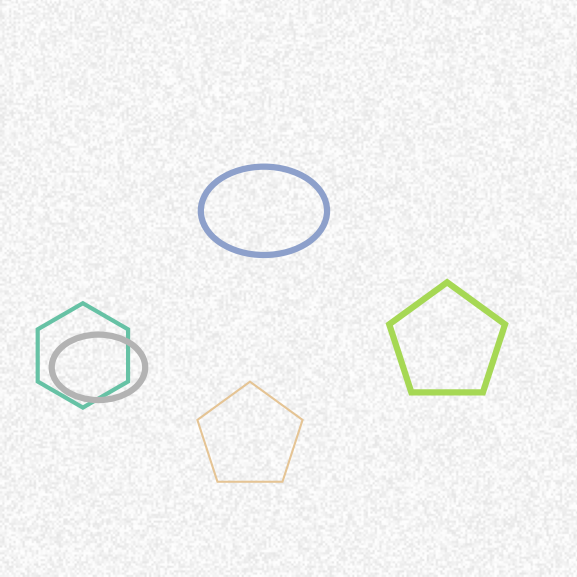[{"shape": "hexagon", "thickness": 2, "radius": 0.45, "center": [0.144, 0.384]}, {"shape": "oval", "thickness": 3, "radius": 0.55, "center": [0.457, 0.634]}, {"shape": "pentagon", "thickness": 3, "radius": 0.53, "center": [0.774, 0.405]}, {"shape": "pentagon", "thickness": 1, "radius": 0.48, "center": [0.433, 0.242]}, {"shape": "oval", "thickness": 3, "radius": 0.4, "center": [0.17, 0.363]}]